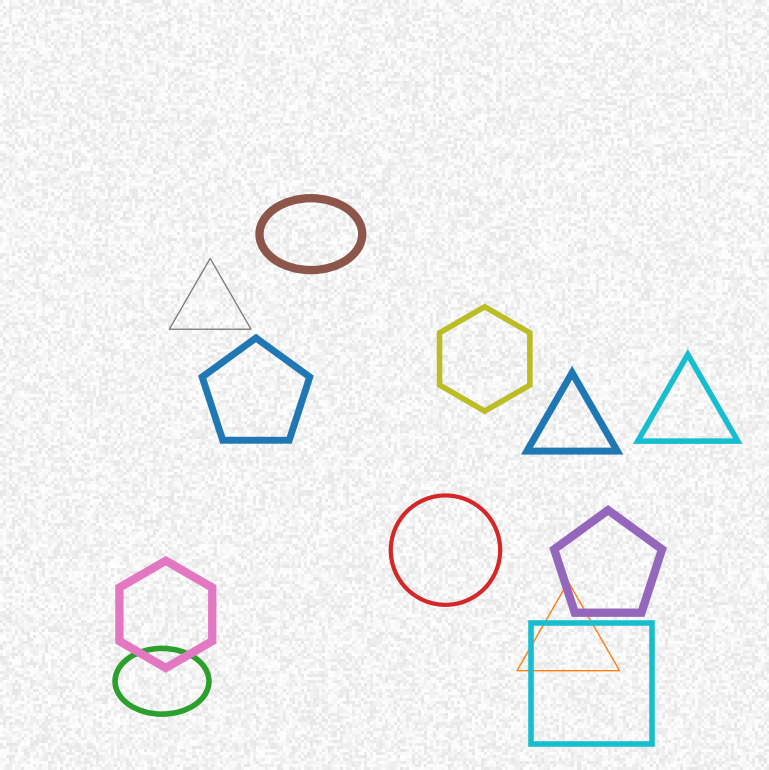[{"shape": "triangle", "thickness": 2.5, "radius": 0.34, "center": [0.743, 0.448]}, {"shape": "pentagon", "thickness": 2.5, "radius": 0.37, "center": [0.332, 0.488]}, {"shape": "triangle", "thickness": 0.5, "radius": 0.38, "center": [0.738, 0.167]}, {"shape": "oval", "thickness": 2, "radius": 0.3, "center": [0.21, 0.115]}, {"shape": "circle", "thickness": 1.5, "radius": 0.36, "center": [0.579, 0.286]}, {"shape": "pentagon", "thickness": 3, "radius": 0.37, "center": [0.79, 0.264]}, {"shape": "oval", "thickness": 3, "radius": 0.33, "center": [0.404, 0.696]}, {"shape": "hexagon", "thickness": 3, "radius": 0.35, "center": [0.215, 0.202]}, {"shape": "triangle", "thickness": 0.5, "radius": 0.31, "center": [0.273, 0.603]}, {"shape": "hexagon", "thickness": 2, "radius": 0.34, "center": [0.629, 0.534]}, {"shape": "square", "thickness": 2, "radius": 0.39, "center": [0.768, 0.112]}, {"shape": "triangle", "thickness": 2, "radius": 0.38, "center": [0.893, 0.465]}]